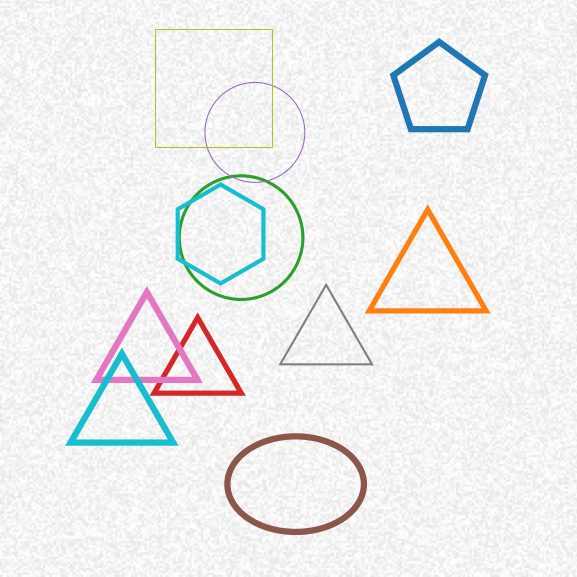[{"shape": "pentagon", "thickness": 3, "radius": 0.42, "center": [0.761, 0.843]}, {"shape": "triangle", "thickness": 2.5, "radius": 0.58, "center": [0.741, 0.519]}, {"shape": "circle", "thickness": 1.5, "radius": 0.54, "center": [0.417, 0.588]}, {"shape": "triangle", "thickness": 2.5, "radius": 0.44, "center": [0.342, 0.362]}, {"shape": "circle", "thickness": 0.5, "radius": 0.43, "center": [0.441, 0.77]}, {"shape": "oval", "thickness": 3, "radius": 0.59, "center": [0.512, 0.161]}, {"shape": "triangle", "thickness": 3, "radius": 0.51, "center": [0.254, 0.392]}, {"shape": "triangle", "thickness": 1, "radius": 0.46, "center": [0.565, 0.414]}, {"shape": "square", "thickness": 0.5, "radius": 0.51, "center": [0.37, 0.847]}, {"shape": "triangle", "thickness": 3, "radius": 0.51, "center": [0.211, 0.284]}, {"shape": "hexagon", "thickness": 2, "radius": 0.43, "center": [0.382, 0.594]}]